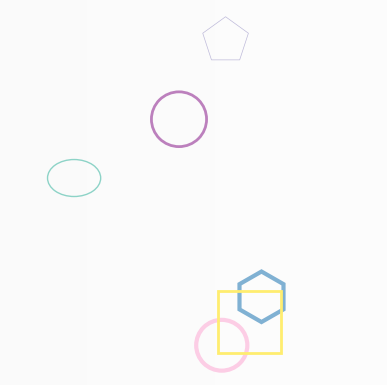[{"shape": "oval", "thickness": 1, "radius": 0.34, "center": [0.191, 0.538]}, {"shape": "pentagon", "thickness": 0.5, "radius": 0.31, "center": [0.582, 0.895]}, {"shape": "hexagon", "thickness": 3, "radius": 0.33, "center": [0.675, 0.229]}, {"shape": "circle", "thickness": 3, "radius": 0.33, "center": [0.572, 0.103]}, {"shape": "circle", "thickness": 2, "radius": 0.36, "center": [0.462, 0.69]}, {"shape": "square", "thickness": 2, "radius": 0.41, "center": [0.643, 0.163]}]